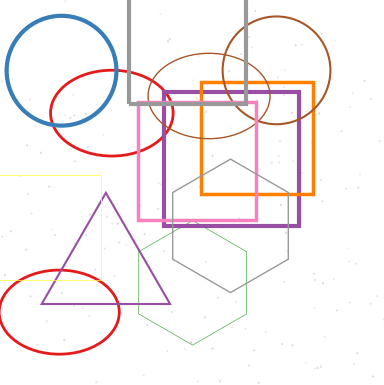[{"shape": "oval", "thickness": 2, "radius": 0.8, "center": [0.291, 0.706]}, {"shape": "oval", "thickness": 2, "radius": 0.78, "center": [0.154, 0.189]}, {"shape": "circle", "thickness": 3, "radius": 0.71, "center": [0.16, 0.816]}, {"shape": "hexagon", "thickness": 0.5, "radius": 0.81, "center": [0.5, 0.265]}, {"shape": "square", "thickness": 3, "radius": 0.87, "center": [0.601, 0.587]}, {"shape": "triangle", "thickness": 1.5, "radius": 0.96, "center": [0.275, 0.307]}, {"shape": "square", "thickness": 2.5, "radius": 0.73, "center": [0.667, 0.642]}, {"shape": "square", "thickness": 0.5, "radius": 0.69, "center": [0.125, 0.409]}, {"shape": "circle", "thickness": 1.5, "radius": 0.7, "center": [0.718, 0.817]}, {"shape": "oval", "thickness": 1, "radius": 0.79, "center": [0.543, 0.751]}, {"shape": "square", "thickness": 2.5, "radius": 0.77, "center": [0.513, 0.582]}, {"shape": "hexagon", "thickness": 1, "radius": 0.87, "center": [0.599, 0.413]}, {"shape": "square", "thickness": 3, "radius": 0.76, "center": [0.486, 0.883]}]